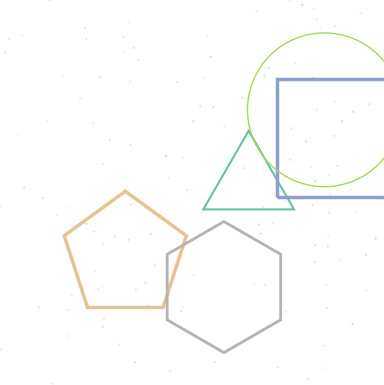[{"shape": "triangle", "thickness": 1.5, "radius": 0.68, "center": [0.646, 0.524]}, {"shape": "square", "thickness": 2.5, "radius": 0.77, "center": [0.874, 0.642]}, {"shape": "circle", "thickness": 1, "radius": 1.0, "center": [0.843, 0.715]}, {"shape": "pentagon", "thickness": 2.5, "radius": 0.83, "center": [0.325, 0.336]}, {"shape": "hexagon", "thickness": 2, "radius": 0.85, "center": [0.582, 0.254]}]